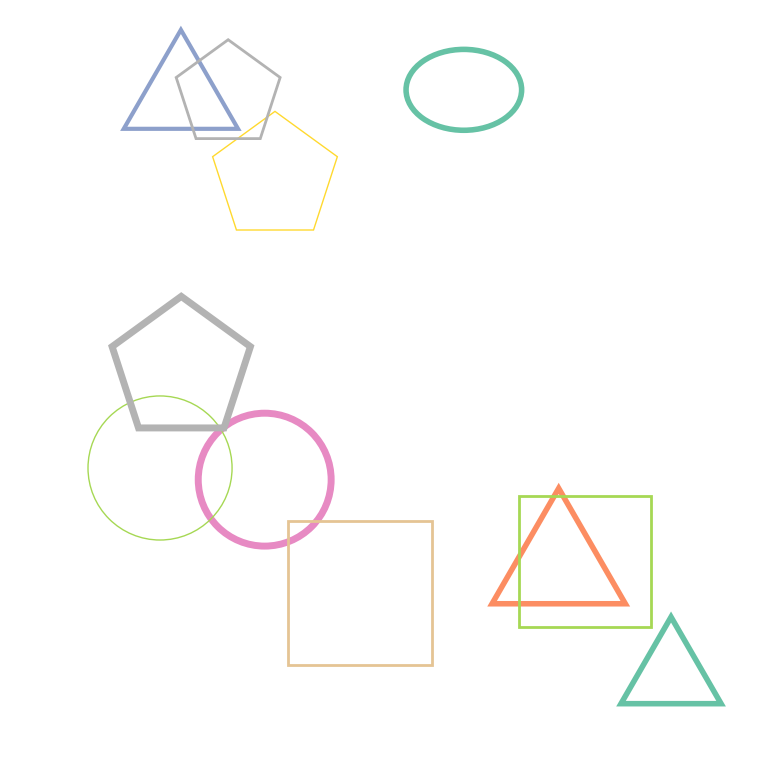[{"shape": "triangle", "thickness": 2, "radius": 0.38, "center": [0.871, 0.124]}, {"shape": "oval", "thickness": 2, "radius": 0.38, "center": [0.602, 0.883]}, {"shape": "triangle", "thickness": 2, "radius": 0.5, "center": [0.726, 0.266]}, {"shape": "triangle", "thickness": 1.5, "radius": 0.43, "center": [0.235, 0.876]}, {"shape": "circle", "thickness": 2.5, "radius": 0.43, "center": [0.344, 0.377]}, {"shape": "circle", "thickness": 0.5, "radius": 0.47, "center": [0.208, 0.392]}, {"shape": "square", "thickness": 1, "radius": 0.43, "center": [0.759, 0.271]}, {"shape": "pentagon", "thickness": 0.5, "radius": 0.43, "center": [0.357, 0.77]}, {"shape": "square", "thickness": 1, "radius": 0.47, "center": [0.468, 0.23]}, {"shape": "pentagon", "thickness": 2.5, "radius": 0.47, "center": [0.235, 0.521]}, {"shape": "pentagon", "thickness": 1, "radius": 0.35, "center": [0.296, 0.877]}]